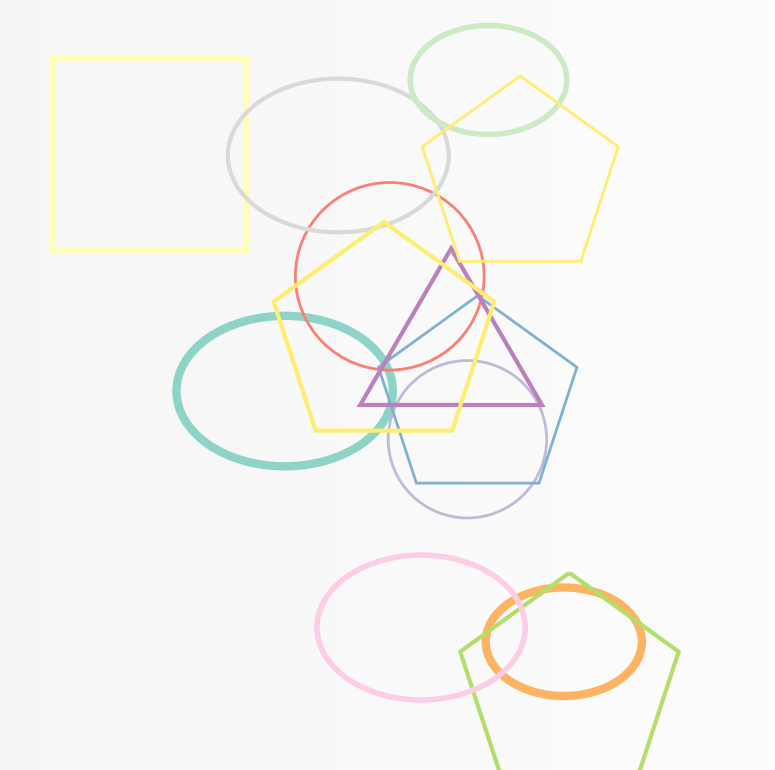[{"shape": "oval", "thickness": 3, "radius": 0.7, "center": [0.367, 0.492]}, {"shape": "square", "thickness": 2, "radius": 0.63, "center": [0.193, 0.799]}, {"shape": "circle", "thickness": 1, "radius": 0.51, "center": [0.603, 0.43]}, {"shape": "circle", "thickness": 1, "radius": 0.61, "center": [0.503, 0.641]}, {"shape": "pentagon", "thickness": 1, "radius": 0.67, "center": [0.616, 0.481]}, {"shape": "oval", "thickness": 3, "radius": 0.5, "center": [0.728, 0.167]}, {"shape": "pentagon", "thickness": 1.5, "radius": 0.74, "center": [0.735, 0.108]}, {"shape": "oval", "thickness": 2, "radius": 0.67, "center": [0.543, 0.185]}, {"shape": "oval", "thickness": 1.5, "radius": 0.71, "center": [0.437, 0.798]}, {"shape": "triangle", "thickness": 1.5, "radius": 0.68, "center": [0.582, 0.542]}, {"shape": "oval", "thickness": 2, "radius": 0.51, "center": [0.63, 0.896]}, {"shape": "pentagon", "thickness": 1.5, "radius": 0.75, "center": [0.495, 0.562]}, {"shape": "pentagon", "thickness": 1, "radius": 0.67, "center": [0.671, 0.768]}]